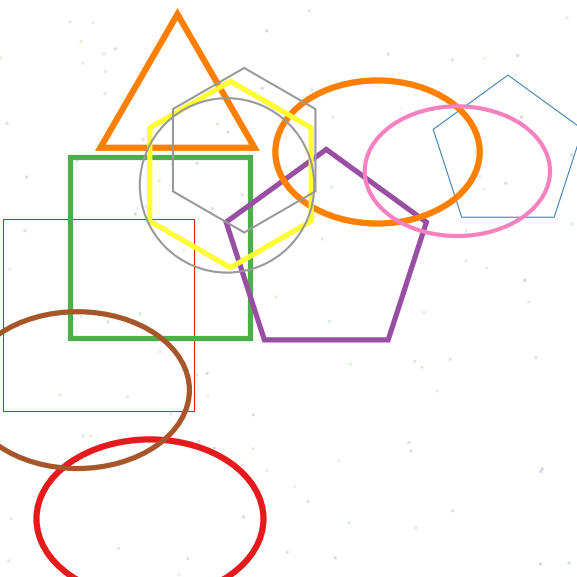[{"shape": "square", "thickness": 0.5, "radius": 0.83, "center": [0.17, 0.454]}, {"shape": "oval", "thickness": 3, "radius": 0.98, "center": [0.26, 0.101]}, {"shape": "pentagon", "thickness": 0.5, "radius": 0.68, "center": [0.88, 0.733]}, {"shape": "square", "thickness": 2.5, "radius": 0.78, "center": [0.277, 0.571]}, {"shape": "pentagon", "thickness": 2.5, "radius": 0.91, "center": [0.565, 0.558]}, {"shape": "oval", "thickness": 3, "radius": 0.88, "center": [0.654, 0.736]}, {"shape": "triangle", "thickness": 3, "radius": 0.77, "center": [0.307, 0.82]}, {"shape": "hexagon", "thickness": 2.5, "radius": 0.81, "center": [0.399, 0.697]}, {"shape": "oval", "thickness": 2.5, "radius": 0.97, "center": [0.134, 0.324]}, {"shape": "oval", "thickness": 2, "radius": 0.8, "center": [0.792, 0.703]}, {"shape": "circle", "thickness": 1, "radius": 0.76, "center": [0.393, 0.678]}, {"shape": "hexagon", "thickness": 1, "radius": 0.71, "center": [0.423, 0.739]}]